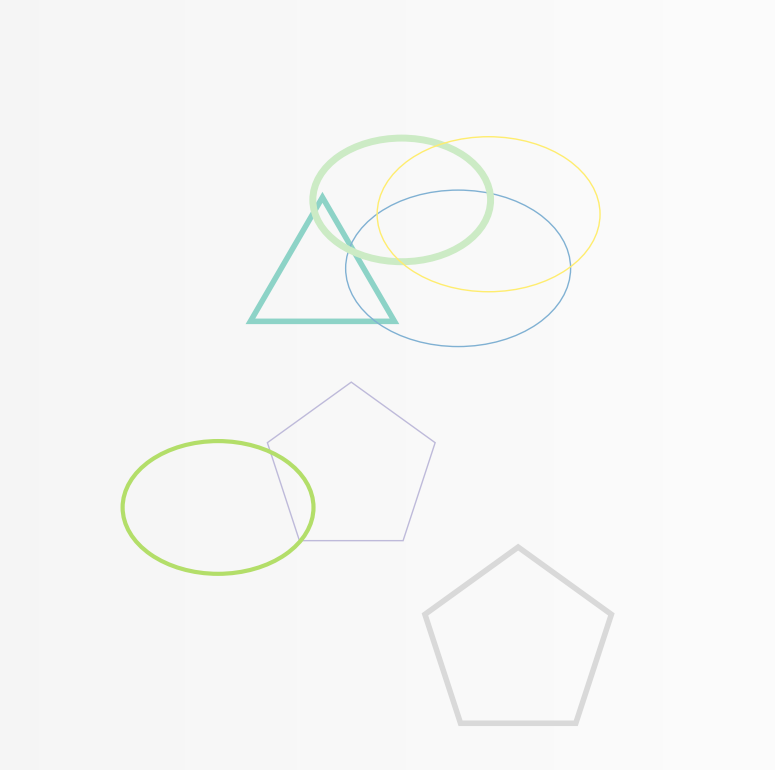[{"shape": "triangle", "thickness": 2, "radius": 0.54, "center": [0.416, 0.636]}, {"shape": "pentagon", "thickness": 0.5, "radius": 0.57, "center": [0.453, 0.39]}, {"shape": "oval", "thickness": 0.5, "radius": 0.73, "center": [0.591, 0.652]}, {"shape": "oval", "thickness": 1.5, "radius": 0.62, "center": [0.281, 0.341]}, {"shape": "pentagon", "thickness": 2, "radius": 0.63, "center": [0.669, 0.163]}, {"shape": "oval", "thickness": 2.5, "radius": 0.57, "center": [0.518, 0.74]}, {"shape": "oval", "thickness": 0.5, "radius": 0.72, "center": [0.63, 0.722]}]